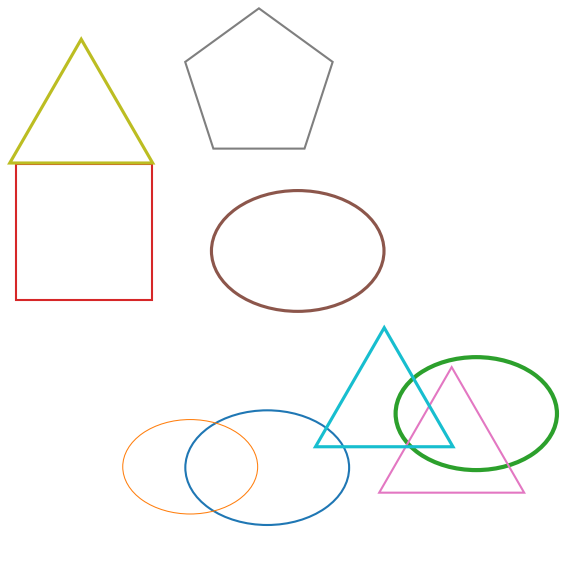[{"shape": "oval", "thickness": 1, "radius": 0.71, "center": [0.463, 0.189]}, {"shape": "oval", "thickness": 0.5, "radius": 0.58, "center": [0.329, 0.191]}, {"shape": "oval", "thickness": 2, "radius": 0.7, "center": [0.825, 0.283]}, {"shape": "square", "thickness": 1, "radius": 0.59, "center": [0.145, 0.597]}, {"shape": "oval", "thickness": 1.5, "radius": 0.75, "center": [0.516, 0.565]}, {"shape": "triangle", "thickness": 1, "radius": 0.72, "center": [0.782, 0.218]}, {"shape": "pentagon", "thickness": 1, "radius": 0.67, "center": [0.448, 0.85]}, {"shape": "triangle", "thickness": 1.5, "radius": 0.71, "center": [0.141, 0.788]}, {"shape": "triangle", "thickness": 1.5, "radius": 0.69, "center": [0.665, 0.294]}]